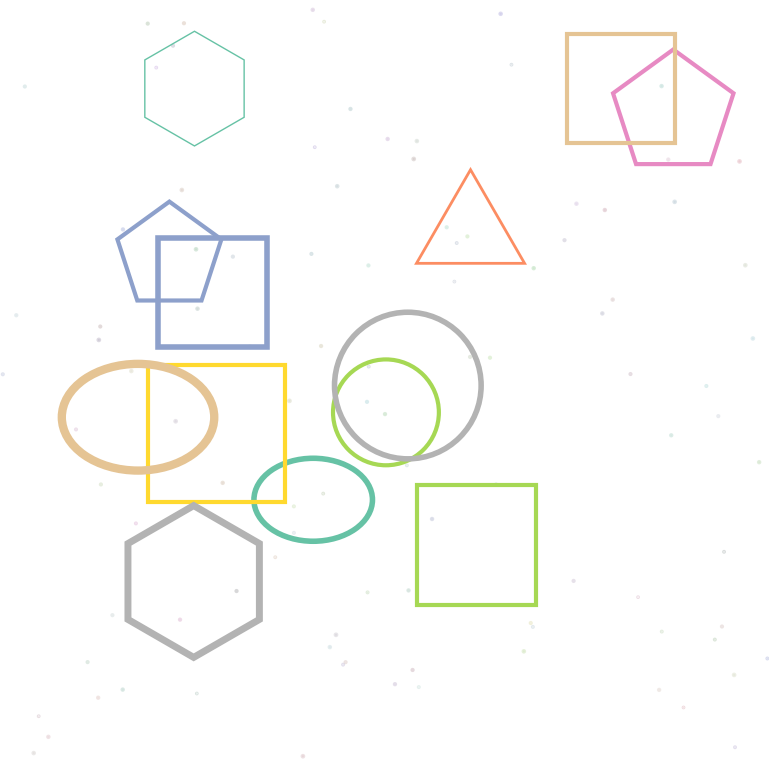[{"shape": "hexagon", "thickness": 0.5, "radius": 0.37, "center": [0.253, 0.885]}, {"shape": "oval", "thickness": 2, "radius": 0.38, "center": [0.407, 0.351]}, {"shape": "triangle", "thickness": 1, "radius": 0.41, "center": [0.611, 0.699]}, {"shape": "square", "thickness": 2, "radius": 0.36, "center": [0.276, 0.62]}, {"shape": "pentagon", "thickness": 1.5, "radius": 0.35, "center": [0.22, 0.667]}, {"shape": "pentagon", "thickness": 1.5, "radius": 0.41, "center": [0.874, 0.853]}, {"shape": "circle", "thickness": 1.5, "radius": 0.34, "center": [0.501, 0.464]}, {"shape": "square", "thickness": 1.5, "radius": 0.39, "center": [0.619, 0.292]}, {"shape": "square", "thickness": 1.5, "radius": 0.44, "center": [0.281, 0.437]}, {"shape": "oval", "thickness": 3, "radius": 0.49, "center": [0.179, 0.458]}, {"shape": "square", "thickness": 1.5, "radius": 0.35, "center": [0.807, 0.885]}, {"shape": "hexagon", "thickness": 2.5, "radius": 0.49, "center": [0.252, 0.245]}, {"shape": "circle", "thickness": 2, "radius": 0.48, "center": [0.53, 0.499]}]